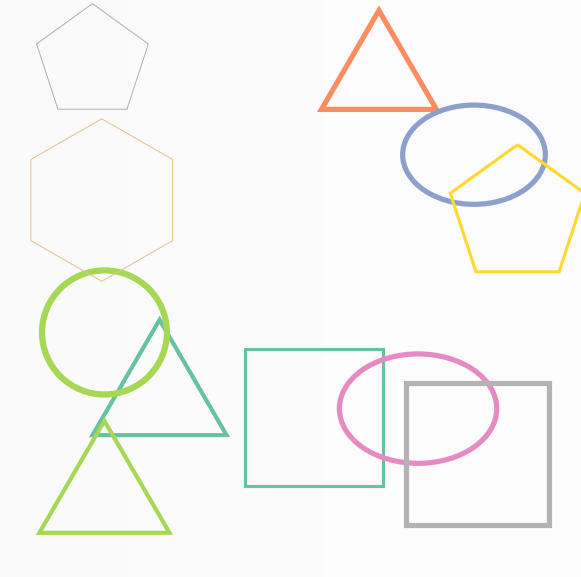[{"shape": "square", "thickness": 1.5, "radius": 0.59, "center": [0.54, 0.276]}, {"shape": "triangle", "thickness": 2, "radius": 0.67, "center": [0.275, 0.312]}, {"shape": "triangle", "thickness": 2.5, "radius": 0.57, "center": [0.652, 0.867]}, {"shape": "oval", "thickness": 2.5, "radius": 0.61, "center": [0.815, 0.731]}, {"shape": "oval", "thickness": 2.5, "radius": 0.68, "center": [0.719, 0.292]}, {"shape": "circle", "thickness": 3, "radius": 0.54, "center": [0.18, 0.423]}, {"shape": "triangle", "thickness": 2, "radius": 0.65, "center": [0.18, 0.141]}, {"shape": "pentagon", "thickness": 1.5, "radius": 0.61, "center": [0.89, 0.627]}, {"shape": "hexagon", "thickness": 0.5, "radius": 0.7, "center": [0.175, 0.653]}, {"shape": "square", "thickness": 2.5, "radius": 0.62, "center": [0.821, 0.213]}, {"shape": "pentagon", "thickness": 0.5, "radius": 0.51, "center": [0.159, 0.892]}]